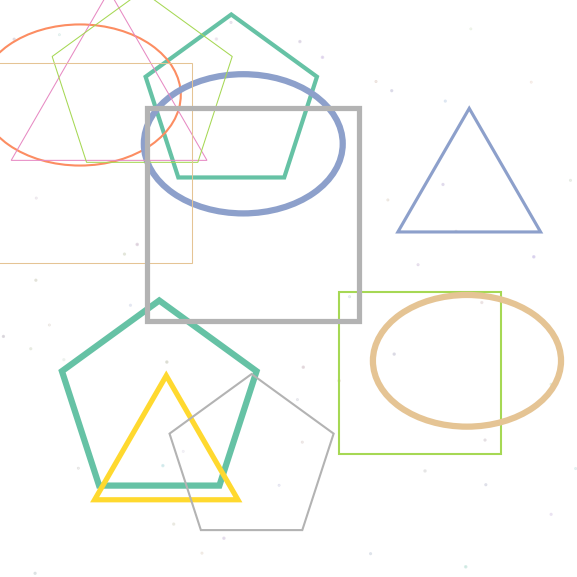[{"shape": "pentagon", "thickness": 3, "radius": 0.89, "center": [0.276, 0.302]}, {"shape": "pentagon", "thickness": 2, "radius": 0.78, "center": [0.4, 0.818]}, {"shape": "oval", "thickness": 1, "radius": 0.87, "center": [0.139, 0.835]}, {"shape": "triangle", "thickness": 1.5, "radius": 0.71, "center": [0.813, 0.669]}, {"shape": "oval", "thickness": 3, "radius": 0.86, "center": [0.421, 0.75]}, {"shape": "triangle", "thickness": 0.5, "radius": 0.98, "center": [0.189, 0.819]}, {"shape": "pentagon", "thickness": 0.5, "radius": 0.82, "center": [0.246, 0.851]}, {"shape": "square", "thickness": 1, "radius": 0.7, "center": [0.727, 0.353]}, {"shape": "triangle", "thickness": 2.5, "radius": 0.72, "center": [0.288, 0.205]}, {"shape": "oval", "thickness": 3, "radius": 0.81, "center": [0.809, 0.374]}, {"shape": "square", "thickness": 0.5, "radius": 0.87, "center": [0.158, 0.717]}, {"shape": "square", "thickness": 2.5, "radius": 0.92, "center": [0.439, 0.628]}, {"shape": "pentagon", "thickness": 1, "radius": 0.75, "center": [0.436, 0.202]}]